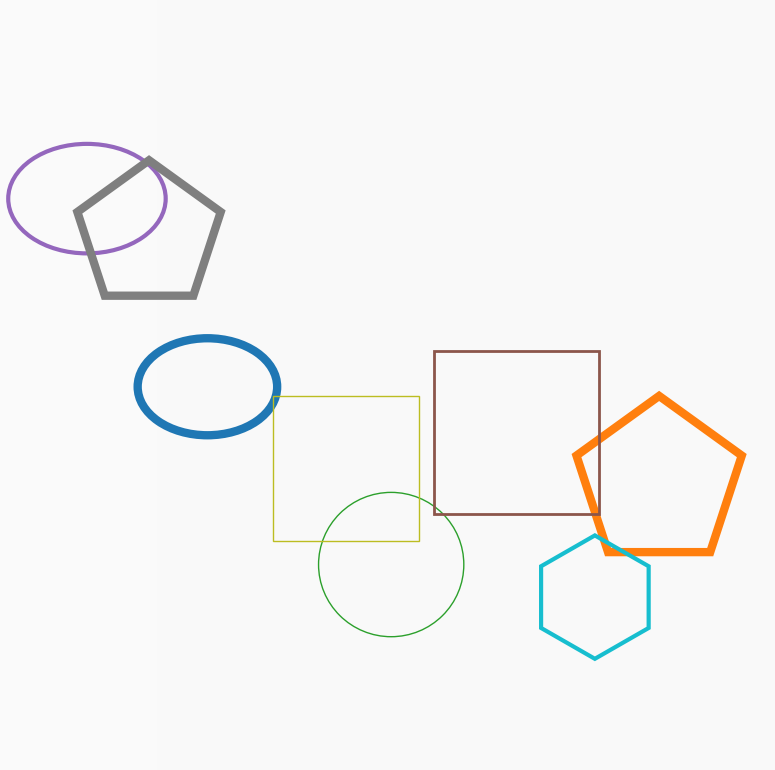[{"shape": "oval", "thickness": 3, "radius": 0.45, "center": [0.268, 0.498]}, {"shape": "pentagon", "thickness": 3, "radius": 0.56, "center": [0.85, 0.374]}, {"shape": "circle", "thickness": 0.5, "radius": 0.47, "center": [0.505, 0.267]}, {"shape": "oval", "thickness": 1.5, "radius": 0.51, "center": [0.112, 0.742]}, {"shape": "square", "thickness": 1, "radius": 0.53, "center": [0.666, 0.438]}, {"shape": "pentagon", "thickness": 3, "radius": 0.49, "center": [0.192, 0.695]}, {"shape": "square", "thickness": 0.5, "radius": 0.47, "center": [0.446, 0.391]}, {"shape": "hexagon", "thickness": 1.5, "radius": 0.4, "center": [0.768, 0.225]}]